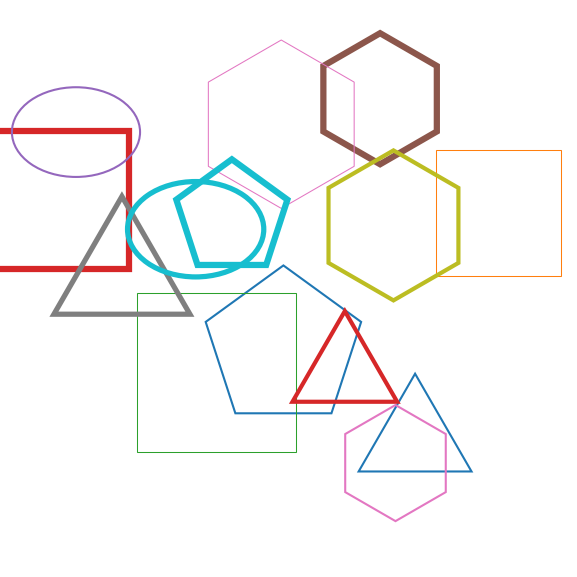[{"shape": "pentagon", "thickness": 1, "radius": 0.71, "center": [0.491, 0.398]}, {"shape": "triangle", "thickness": 1, "radius": 0.56, "center": [0.719, 0.239]}, {"shape": "square", "thickness": 0.5, "radius": 0.54, "center": [0.863, 0.63]}, {"shape": "square", "thickness": 0.5, "radius": 0.69, "center": [0.375, 0.354]}, {"shape": "triangle", "thickness": 2, "radius": 0.52, "center": [0.597, 0.356]}, {"shape": "square", "thickness": 3, "radius": 0.6, "center": [0.104, 0.653]}, {"shape": "oval", "thickness": 1, "radius": 0.55, "center": [0.132, 0.77]}, {"shape": "hexagon", "thickness": 3, "radius": 0.57, "center": [0.658, 0.828]}, {"shape": "hexagon", "thickness": 0.5, "radius": 0.73, "center": [0.487, 0.784]}, {"shape": "hexagon", "thickness": 1, "radius": 0.5, "center": [0.685, 0.197]}, {"shape": "triangle", "thickness": 2.5, "radius": 0.68, "center": [0.211, 0.523]}, {"shape": "hexagon", "thickness": 2, "radius": 0.65, "center": [0.681, 0.609]}, {"shape": "pentagon", "thickness": 3, "radius": 0.51, "center": [0.401, 0.622]}, {"shape": "oval", "thickness": 2.5, "radius": 0.59, "center": [0.339, 0.602]}]